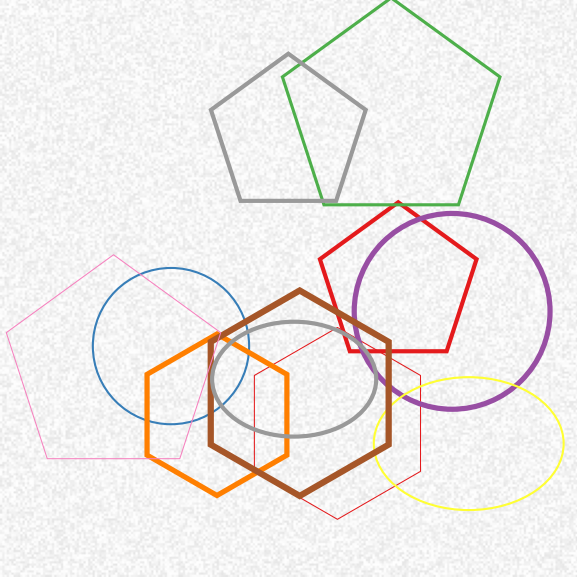[{"shape": "pentagon", "thickness": 2, "radius": 0.71, "center": [0.69, 0.506]}, {"shape": "hexagon", "thickness": 0.5, "radius": 0.83, "center": [0.584, 0.266]}, {"shape": "circle", "thickness": 1, "radius": 0.68, "center": [0.296, 0.4]}, {"shape": "pentagon", "thickness": 1.5, "radius": 0.99, "center": [0.677, 0.805]}, {"shape": "circle", "thickness": 2.5, "radius": 0.85, "center": [0.783, 0.46]}, {"shape": "hexagon", "thickness": 2.5, "radius": 0.7, "center": [0.376, 0.281]}, {"shape": "oval", "thickness": 1, "radius": 0.82, "center": [0.812, 0.231]}, {"shape": "hexagon", "thickness": 3, "radius": 0.89, "center": [0.519, 0.318]}, {"shape": "pentagon", "thickness": 0.5, "radius": 0.98, "center": [0.197, 0.363]}, {"shape": "pentagon", "thickness": 2, "radius": 0.7, "center": [0.499, 0.765]}, {"shape": "oval", "thickness": 2, "radius": 0.71, "center": [0.509, 0.343]}]